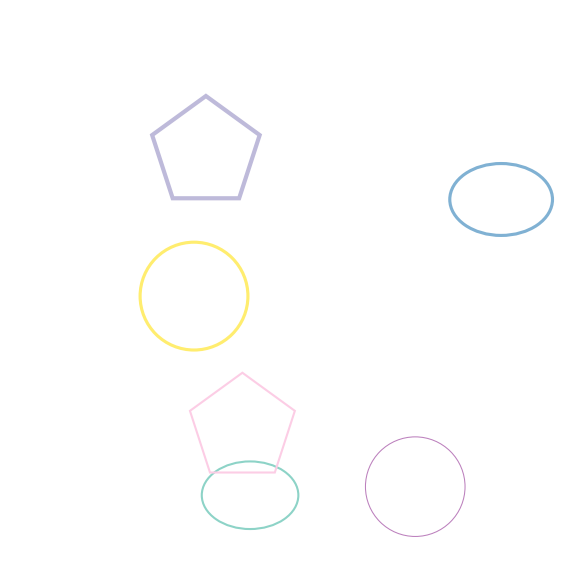[{"shape": "oval", "thickness": 1, "radius": 0.42, "center": [0.433, 0.142]}, {"shape": "pentagon", "thickness": 2, "radius": 0.49, "center": [0.357, 0.735]}, {"shape": "oval", "thickness": 1.5, "radius": 0.44, "center": [0.868, 0.654]}, {"shape": "pentagon", "thickness": 1, "radius": 0.48, "center": [0.42, 0.258]}, {"shape": "circle", "thickness": 0.5, "radius": 0.43, "center": [0.719, 0.156]}, {"shape": "circle", "thickness": 1.5, "radius": 0.47, "center": [0.336, 0.486]}]